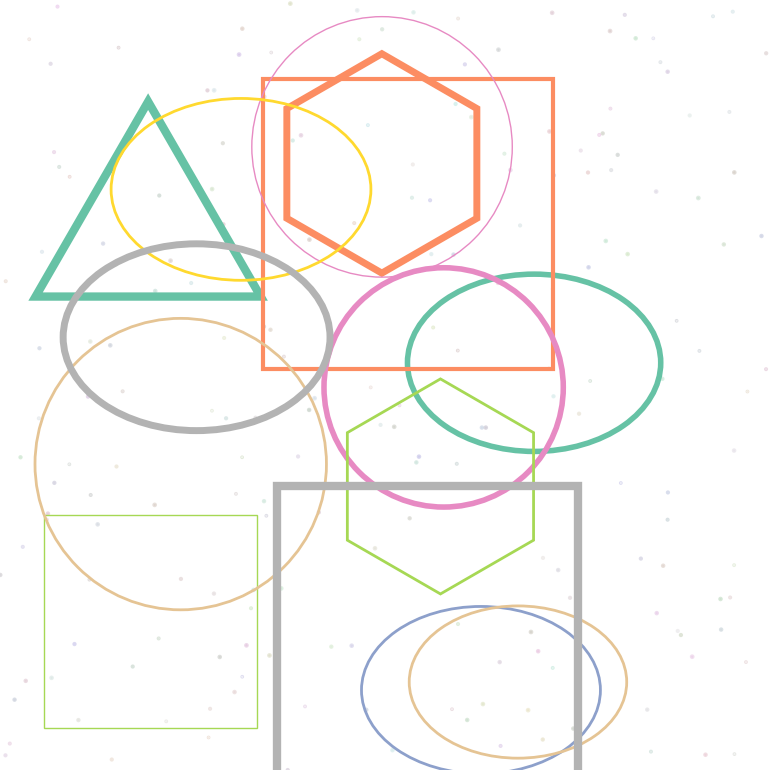[{"shape": "triangle", "thickness": 3, "radius": 0.84, "center": [0.192, 0.699]}, {"shape": "oval", "thickness": 2, "radius": 0.82, "center": [0.694, 0.529]}, {"shape": "hexagon", "thickness": 2.5, "radius": 0.71, "center": [0.496, 0.788]}, {"shape": "square", "thickness": 1.5, "radius": 0.94, "center": [0.53, 0.709]}, {"shape": "oval", "thickness": 1, "radius": 0.78, "center": [0.625, 0.104]}, {"shape": "circle", "thickness": 0.5, "radius": 0.85, "center": [0.496, 0.809]}, {"shape": "circle", "thickness": 2, "radius": 0.78, "center": [0.576, 0.497]}, {"shape": "square", "thickness": 0.5, "radius": 0.69, "center": [0.196, 0.192]}, {"shape": "hexagon", "thickness": 1, "radius": 0.7, "center": [0.572, 0.368]}, {"shape": "oval", "thickness": 1, "radius": 0.84, "center": [0.313, 0.754]}, {"shape": "circle", "thickness": 1, "radius": 0.95, "center": [0.235, 0.397]}, {"shape": "oval", "thickness": 1, "radius": 0.71, "center": [0.673, 0.114]}, {"shape": "square", "thickness": 3, "radius": 0.98, "center": [0.555, 0.173]}, {"shape": "oval", "thickness": 2.5, "radius": 0.87, "center": [0.255, 0.562]}]